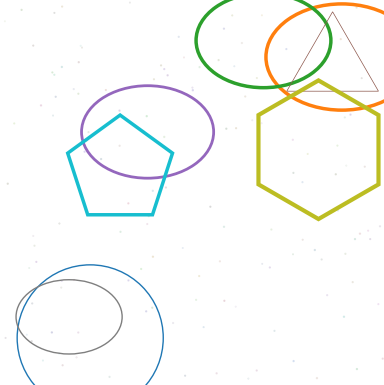[{"shape": "circle", "thickness": 1, "radius": 0.95, "center": [0.234, 0.122]}, {"shape": "oval", "thickness": 2.5, "radius": 0.99, "center": [0.888, 0.852]}, {"shape": "oval", "thickness": 2.5, "radius": 0.88, "center": [0.684, 0.895]}, {"shape": "oval", "thickness": 2, "radius": 0.86, "center": [0.383, 0.657]}, {"shape": "triangle", "thickness": 0.5, "radius": 0.69, "center": [0.864, 0.832]}, {"shape": "oval", "thickness": 1, "radius": 0.69, "center": [0.179, 0.177]}, {"shape": "hexagon", "thickness": 3, "radius": 0.9, "center": [0.827, 0.611]}, {"shape": "pentagon", "thickness": 2.5, "radius": 0.72, "center": [0.312, 0.558]}]